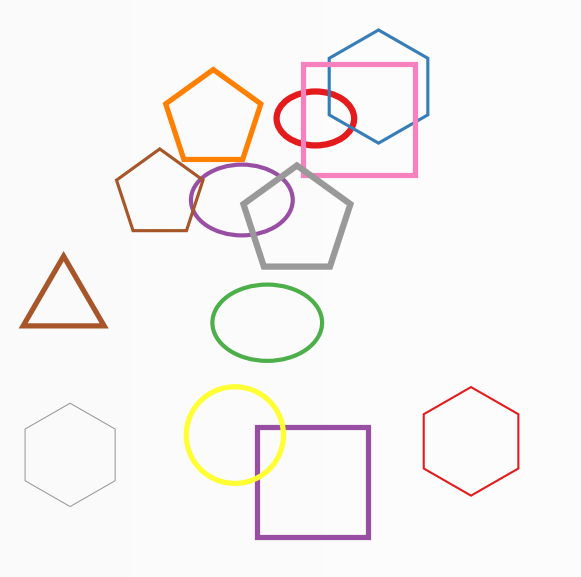[{"shape": "hexagon", "thickness": 1, "radius": 0.47, "center": [0.81, 0.235]}, {"shape": "oval", "thickness": 3, "radius": 0.33, "center": [0.543, 0.794]}, {"shape": "hexagon", "thickness": 1.5, "radius": 0.49, "center": [0.651, 0.849]}, {"shape": "oval", "thickness": 2, "radius": 0.47, "center": [0.46, 0.44]}, {"shape": "oval", "thickness": 2, "radius": 0.44, "center": [0.416, 0.653]}, {"shape": "square", "thickness": 2.5, "radius": 0.48, "center": [0.537, 0.165]}, {"shape": "pentagon", "thickness": 2.5, "radius": 0.43, "center": [0.367, 0.793]}, {"shape": "circle", "thickness": 2.5, "radius": 0.42, "center": [0.404, 0.246]}, {"shape": "triangle", "thickness": 2.5, "radius": 0.4, "center": [0.109, 0.475]}, {"shape": "pentagon", "thickness": 1.5, "radius": 0.39, "center": [0.275, 0.663]}, {"shape": "square", "thickness": 2.5, "radius": 0.48, "center": [0.617, 0.793]}, {"shape": "hexagon", "thickness": 0.5, "radius": 0.45, "center": [0.121, 0.211]}, {"shape": "pentagon", "thickness": 3, "radius": 0.48, "center": [0.511, 0.616]}]